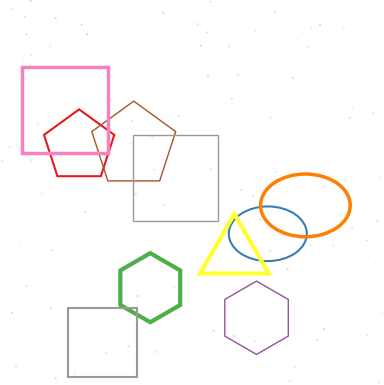[{"shape": "pentagon", "thickness": 1.5, "radius": 0.48, "center": [0.206, 0.62]}, {"shape": "oval", "thickness": 1.5, "radius": 0.51, "center": [0.696, 0.393]}, {"shape": "hexagon", "thickness": 3, "radius": 0.45, "center": [0.39, 0.253]}, {"shape": "hexagon", "thickness": 1, "radius": 0.48, "center": [0.666, 0.175]}, {"shape": "oval", "thickness": 2.5, "radius": 0.58, "center": [0.793, 0.467]}, {"shape": "triangle", "thickness": 3, "radius": 0.52, "center": [0.609, 0.341]}, {"shape": "pentagon", "thickness": 1, "radius": 0.57, "center": [0.347, 0.623]}, {"shape": "square", "thickness": 2.5, "radius": 0.56, "center": [0.17, 0.714]}, {"shape": "square", "thickness": 1.5, "radius": 0.45, "center": [0.267, 0.11]}, {"shape": "square", "thickness": 1, "radius": 0.56, "center": [0.456, 0.537]}]